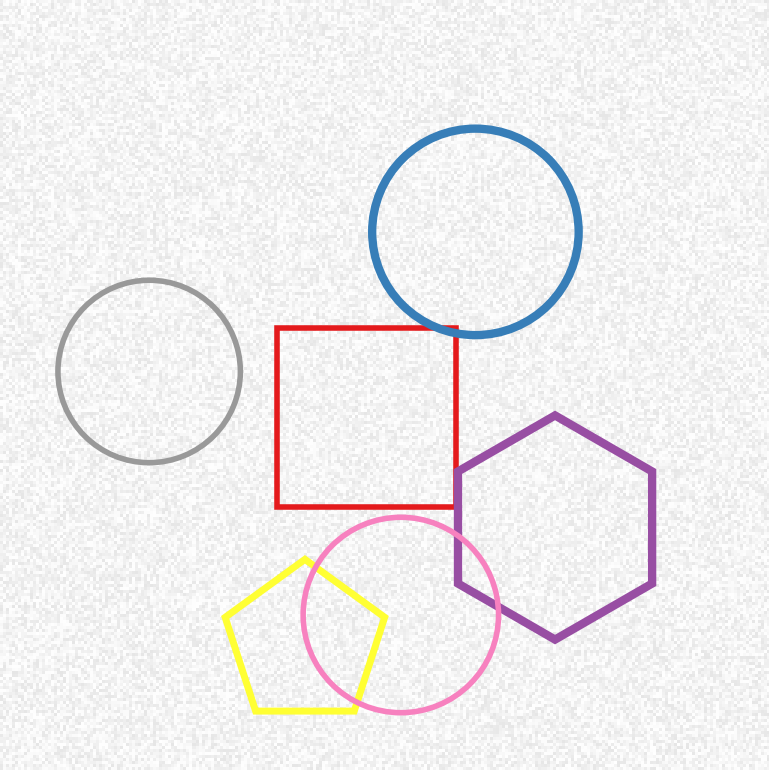[{"shape": "square", "thickness": 2, "radius": 0.58, "center": [0.476, 0.458]}, {"shape": "circle", "thickness": 3, "radius": 0.67, "center": [0.617, 0.699]}, {"shape": "hexagon", "thickness": 3, "radius": 0.73, "center": [0.721, 0.315]}, {"shape": "pentagon", "thickness": 2.5, "radius": 0.54, "center": [0.396, 0.165]}, {"shape": "circle", "thickness": 2, "radius": 0.63, "center": [0.521, 0.201]}, {"shape": "circle", "thickness": 2, "radius": 0.59, "center": [0.194, 0.518]}]